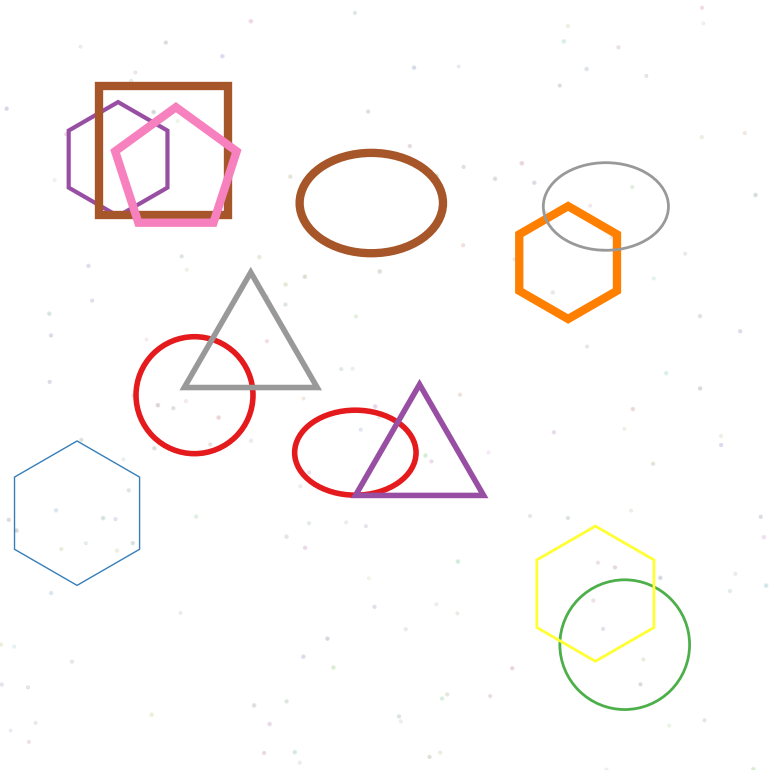[{"shape": "circle", "thickness": 2, "radius": 0.38, "center": [0.253, 0.487]}, {"shape": "oval", "thickness": 2, "radius": 0.39, "center": [0.461, 0.412]}, {"shape": "hexagon", "thickness": 0.5, "radius": 0.47, "center": [0.1, 0.334]}, {"shape": "circle", "thickness": 1, "radius": 0.42, "center": [0.811, 0.163]}, {"shape": "triangle", "thickness": 2, "radius": 0.48, "center": [0.545, 0.405]}, {"shape": "hexagon", "thickness": 1.5, "radius": 0.37, "center": [0.153, 0.793]}, {"shape": "hexagon", "thickness": 3, "radius": 0.37, "center": [0.738, 0.659]}, {"shape": "hexagon", "thickness": 1, "radius": 0.44, "center": [0.773, 0.229]}, {"shape": "square", "thickness": 3, "radius": 0.42, "center": [0.212, 0.805]}, {"shape": "oval", "thickness": 3, "radius": 0.47, "center": [0.482, 0.736]}, {"shape": "pentagon", "thickness": 3, "radius": 0.41, "center": [0.228, 0.778]}, {"shape": "triangle", "thickness": 2, "radius": 0.5, "center": [0.326, 0.547]}, {"shape": "oval", "thickness": 1, "radius": 0.41, "center": [0.787, 0.732]}]